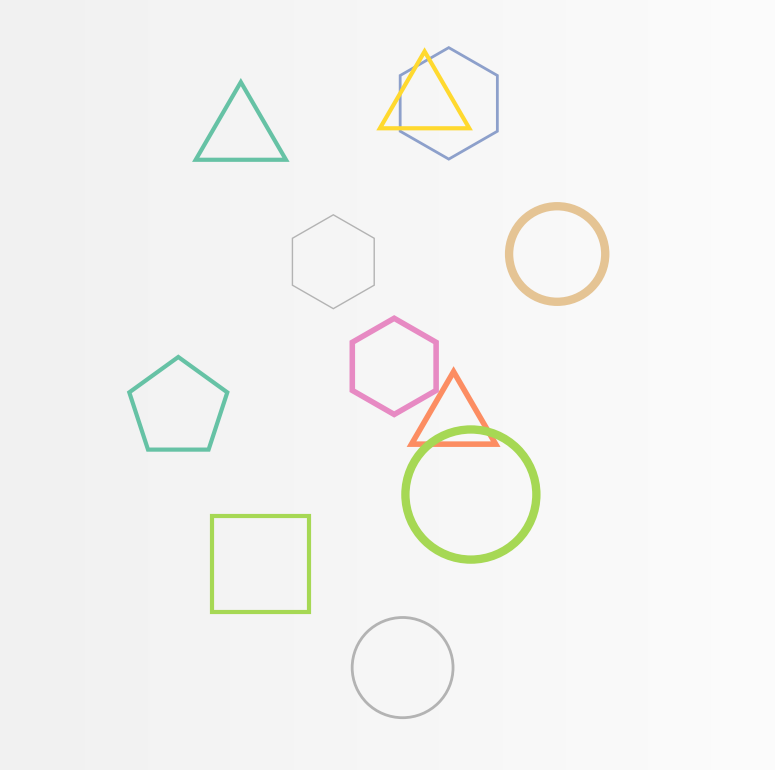[{"shape": "triangle", "thickness": 1.5, "radius": 0.34, "center": [0.311, 0.826]}, {"shape": "pentagon", "thickness": 1.5, "radius": 0.33, "center": [0.23, 0.47]}, {"shape": "triangle", "thickness": 2, "radius": 0.31, "center": [0.585, 0.455]}, {"shape": "hexagon", "thickness": 1, "radius": 0.36, "center": [0.579, 0.866]}, {"shape": "hexagon", "thickness": 2, "radius": 0.31, "center": [0.509, 0.524]}, {"shape": "circle", "thickness": 3, "radius": 0.42, "center": [0.608, 0.358]}, {"shape": "square", "thickness": 1.5, "radius": 0.31, "center": [0.336, 0.267]}, {"shape": "triangle", "thickness": 1.5, "radius": 0.33, "center": [0.548, 0.867]}, {"shape": "circle", "thickness": 3, "radius": 0.31, "center": [0.719, 0.67]}, {"shape": "circle", "thickness": 1, "radius": 0.33, "center": [0.519, 0.133]}, {"shape": "hexagon", "thickness": 0.5, "radius": 0.3, "center": [0.43, 0.66]}]